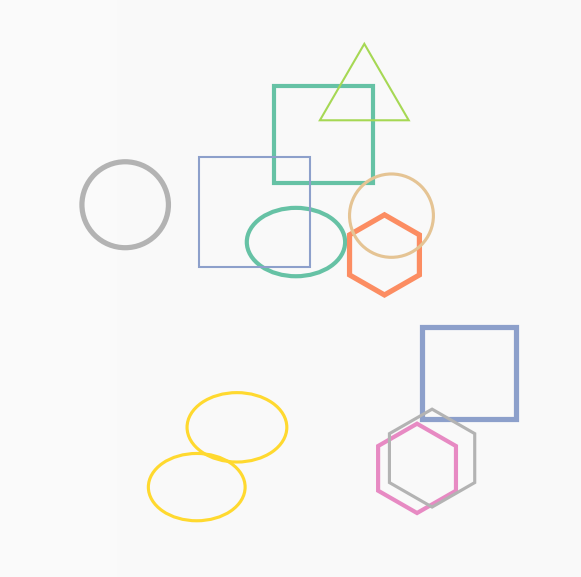[{"shape": "oval", "thickness": 2, "radius": 0.42, "center": [0.509, 0.58]}, {"shape": "square", "thickness": 2, "radius": 0.42, "center": [0.557, 0.766]}, {"shape": "hexagon", "thickness": 2.5, "radius": 0.35, "center": [0.661, 0.558]}, {"shape": "square", "thickness": 2.5, "radius": 0.4, "center": [0.807, 0.353]}, {"shape": "square", "thickness": 1, "radius": 0.48, "center": [0.439, 0.631]}, {"shape": "hexagon", "thickness": 2, "radius": 0.39, "center": [0.717, 0.188]}, {"shape": "triangle", "thickness": 1, "radius": 0.44, "center": [0.627, 0.835]}, {"shape": "oval", "thickness": 1.5, "radius": 0.42, "center": [0.338, 0.156]}, {"shape": "oval", "thickness": 1.5, "radius": 0.43, "center": [0.408, 0.259]}, {"shape": "circle", "thickness": 1.5, "radius": 0.36, "center": [0.673, 0.626]}, {"shape": "circle", "thickness": 2.5, "radius": 0.37, "center": [0.215, 0.645]}, {"shape": "hexagon", "thickness": 1.5, "radius": 0.42, "center": [0.743, 0.206]}]